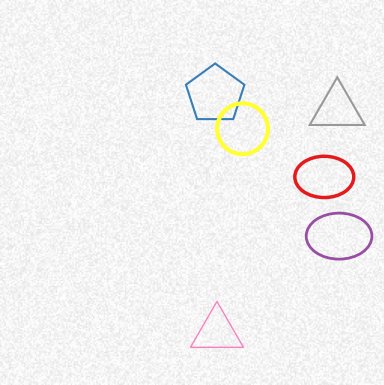[{"shape": "oval", "thickness": 2.5, "radius": 0.38, "center": [0.842, 0.54]}, {"shape": "pentagon", "thickness": 1.5, "radius": 0.4, "center": [0.559, 0.755]}, {"shape": "oval", "thickness": 2, "radius": 0.43, "center": [0.881, 0.387]}, {"shape": "circle", "thickness": 3, "radius": 0.33, "center": [0.63, 0.666]}, {"shape": "triangle", "thickness": 1, "radius": 0.4, "center": [0.564, 0.138]}, {"shape": "triangle", "thickness": 1.5, "radius": 0.41, "center": [0.876, 0.717]}]